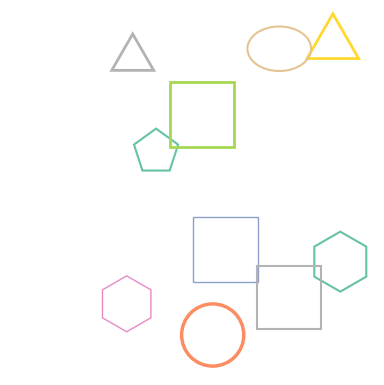[{"shape": "hexagon", "thickness": 1.5, "radius": 0.39, "center": [0.884, 0.32]}, {"shape": "pentagon", "thickness": 1.5, "radius": 0.3, "center": [0.405, 0.606]}, {"shape": "circle", "thickness": 2.5, "radius": 0.4, "center": [0.552, 0.13]}, {"shape": "square", "thickness": 1, "radius": 0.42, "center": [0.586, 0.352]}, {"shape": "hexagon", "thickness": 1, "radius": 0.36, "center": [0.329, 0.211]}, {"shape": "square", "thickness": 2, "radius": 0.42, "center": [0.524, 0.702]}, {"shape": "triangle", "thickness": 2, "radius": 0.39, "center": [0.865, 0.887]}, {"shape": "oval", "thickness": 1.5, "radius": 0.41, "center": [0.725, 0.873]}, {"shape": "square", "thickness": 1.5, "radius": 0.41, "center": [0.751, 0.228]}, {"shape": "triangle", "thickness": 2, "radius": 0.31, "center": [0.345, 0.849]}]